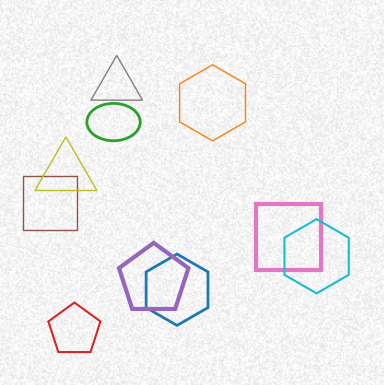[{"shape": "hexagon", "thickness": 2, "radius": 0.46, "center": [0.46, 0.247]}, {"shape": "hexagon", "thickness": 1, "radius": 0.49, "center": [0.552, 0.733]}, {"shape": "oval", "thickness": 2, "radius": 0.35, "center": [0.295, 0.683]}, {"shape": "pentagon", "thickness": 1.5, "radius": 0.36, "center": [0.193, 0.143]}, {"shape": "pentagon", "thickness": 3, "radius": 0.47, "center": [0.399, 0.274]}, {"shape": "square", "thickness": 1, "radius": 0.35, "center": [0.129, 0.472]}, {"shape": "square", "thickness": 3, "radius": 0.43, "center": [0.749, 0.384]}, {"shape": "triangle", "thickness": 1, "radius": 0.39, "center": [0.303, 0.779]}, {"shape": "triangle", "thickness": 1, "radius": 0.46, "center": [0.171, 0.552]}, {"shape": "hexagon", "thickness": 1.5, "radius": 0.48, "center": [0.822, 0.334]}]